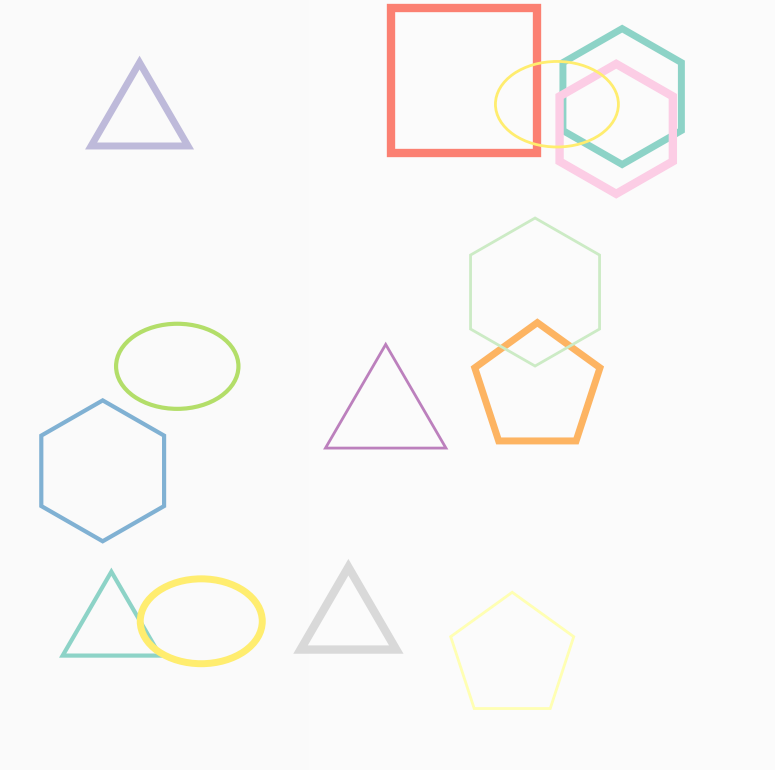[{"shape": "triangle", "thickness": 1.5, "radius": 0.36, "center": [0.144, 0.185]}, {"shape": "hexagon", "thickness": 2.5, "radius": 0.44, "center": [0.803, 0.875]}, {"shape": "pentagon", "thickness": 1, "radius": 0.42, "center": [0.661, 0.147]}, {"shape": "triangle", "thickness": 2.5, "radius": 0.36, "center": [0.18, 0.847]}, {"shape": "square", "thickness": 3, "radius": 0.47, "center": [0.599, 0.896]}, {"shape": "hexagon", "thickness": 1.5, "radius": 0.46, "center": [0.133, 0.389]}, {"shape": "pentagon", "thickness": 2.5, "radius": 0.42, "center": [0.693, 0.496]}, {"shape": "oval", "thickness": 1.5, "radius": 0.39, "center": [0.229, 0.524]}, {"shape": "hexagon", "thickness": 3, "radius": 0.42, "center": [0.795, 0.833]}, {"shape": "triangle", "thickness": 3, "radius": 0.36, "center": [0.45, 0.192]}, {"shape": "triangle", "thickness": 1, "radius": 0.45, "center": [0.498, 0.463]}, {"shape": "hexagon", "thickness": 1, "radius": 0.48, "center": [0.69, 0.621]}, {"shape": "oval", "thickness": 2.5, "radius": 0.39, "center": [0.26, 0.193]}, {"shape": "oval", "thickness": 1, "radius": 0.4, "center": [0.719, 0.865]}]